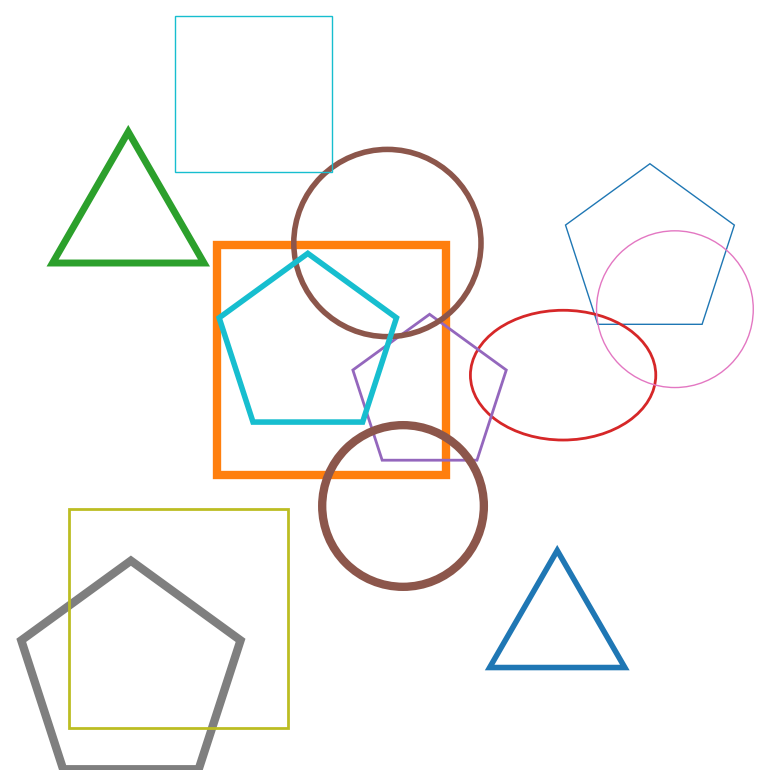[{"shape": "triangle", "thickness": 2, "radius": 0.51, "center": [0.724, 0.184]}, {"shape": "pentagon", "thickness": 0.5, "radius": 0.58, "center": [0.844, 0.672]}, {"shape": "square", "thickness": 3, "radius": 0.75, "center": [0.43, 0.533]}, {"shape": "triangle", "thickness": 2.5, "radius": 0.57, "center": [0.167, 0.715]}, {"shape": "oval", "thickness": 1, "radius": 0.6, "center": [0.731, 0.513]}, {"shape": "pentagon", "thickness": 1, "radius": 0.52, "center": [0.558, 0.487]}, {"shape": "circle", "thickness": 2, "radius": 0.61, "center": [0.503, 0.684]}, {"shape": "circle", "thickness": 3, "radius": 0.52, "center": [0.523, 0.343]}, {"shape": "circle", "thickness": 0.5, "radius": 0.51, "center": [0.877, 0.598]}, {"shape": "pentagon", "thickness": 3, "radius": 0.75, "center": [0.17, 0.122]}, {"shape": "square", "thickness": 1, "radius": 0.71, "center": [0.232, 0.197]}, {"shape": "pentagon", "thickness": 2, "radius": 0.61, "center": [0.4, 0.55]}, {"shape": "square", "thickness": 0.5, "radius": 0.51, "center": [0.329, 0.878]}]